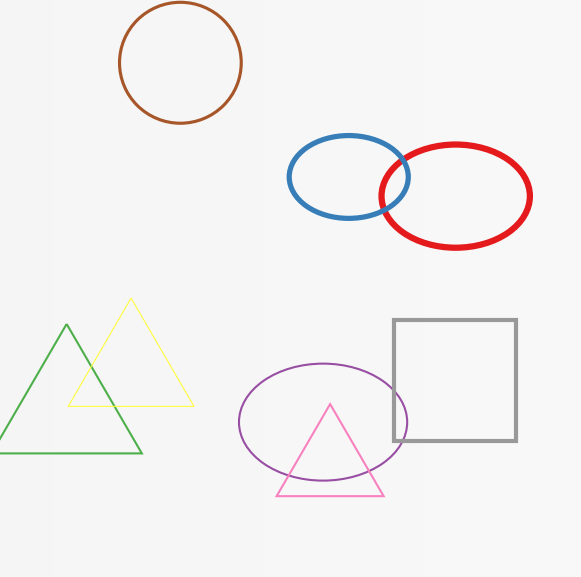[{"shape": "oval", "thickness": 3, "radius": 0.64, "center": [0.784, 0.66]}, {"shape": "oval", "thickness": 2.5, "radius": 0.51, "center": [0.6, 0.693]}, {"shape": "triangle", "thickness": 1, "radius": 0.75, "center": [0.115, 0.289]}, {"shape": "oval", "thickness": 1, "radius": 0.72, "center": [0.556, 0.268]}, {"shape": "triangle", "thickness": 0.5, "radius": 0.62, "center": [0.226, 0.358]}, {"shape": "circle", "thickness": 1.5, "radius": 0.52, "center": [0.31, 0.89]}, {"shape": "triangle", "thickness": 1, "radius": 0.53, "center": [0.568, 0.193]}, {"shape": "square", "thickness": 2, "radius": 0.52, "center": [0.783, 0.341]}]